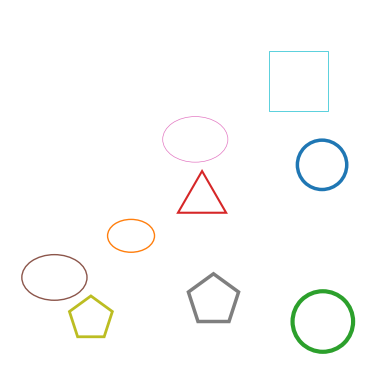[{"shape": "circle", "thickness": 2.5, "radius": 0.32, "center": [0.837, 0.572]}, {"shape": "oval", "thickness": 1, "radius": 0.3, "center": [0.34, 0.387]}, {"shape": "circle", "thickness": 3, "radius": 0.39, "center": [0.839, 0.165]}, {"shape": "triangle", "thickness": 1.5, "radius": 0.36, "center": [0.525, 0.484]}, {"shape": "oval", "thickness": 1, "radius": 0.42, "center": [0.141, 0.279]}, {"shape": "oval", "thickness": 0.5, "radius": 0.42, "center": [0.507, 0.638]}, {"shape": "pentagon", "thickness": 2.5, "radius": 0.34, "center": [0.555, 0.22]}, {"shape": "pentagon", "thickness": 2, "radius": 0.29, "center": [0.236, 0.173]}, {"shape": "square", "thickness": 0.5, "radius": 0.38, "center": [0.776, 0.79]}]